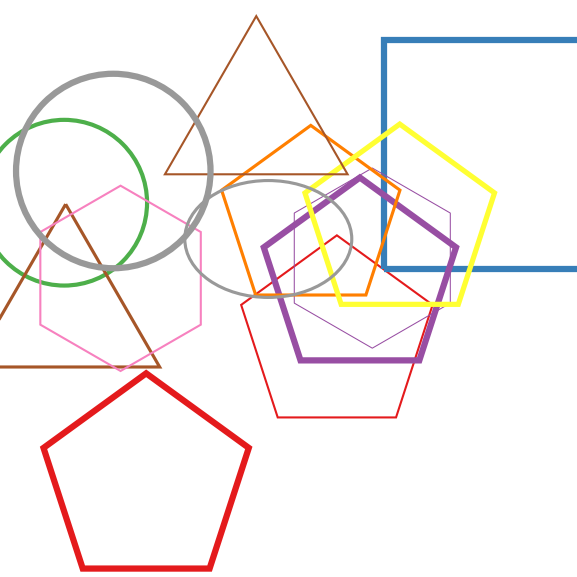[{"shape": "pentagon", "thickness": 1, "radius": 0.87, "center": [0.583, 0.417]}, {"shape": "pentagon", "thickness": 3, "radius": 0.93, "center": [0.253, 0.166]}, {"shape": "square", "thickness": 3, "radius": 0.99, "center": [0.862, 0.732]}, {"shape": "circle", "thickness": 2, "radius": 0.72, "center": [0.111, 0.648]}, {"shape": "hexagon", "thickness": 0.5, "radius": 0.78, "center": [0.645, 0.552]}, {"shape": "pentagon", "thickness": 3, "radius": 0.88, "center": [0.623, 0.517]}, {"shape": "pentagon", "thickness": 1.5, "radius": 0.81, "center": [0.538, 0.62]}, {"shape": "pentagon", "thickness": 2.5, "radius": 0.86, "center": [0.692, 0.612]}, {"shape": "triangle", "thickness": 1, "radius": 0.91, "center": [0.444, 0.789]}, {"shape": "triangle", "thickness": 1.5, "radius": 0.94, "center": [0.114, 0.458]}, {"shape": "hexagon", "thickness": 1, "radius": 0.8, "center": [0.209, 0.517]}, {"shape": "oval", "thickness": 1.5, "radius": 0.72, "center": [0.465, 0.585]}, {"shape": "circle", "thickness": 3, "radius": 0.84, "center": [0.196, 0.703]}]